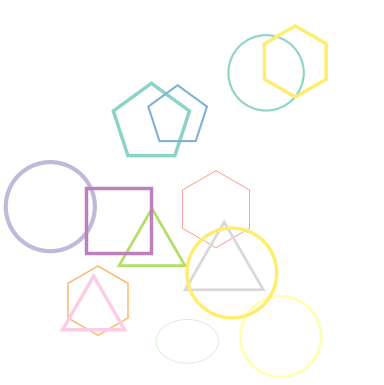[{"shape": "pentagon", "thickness": 2.5, "radius": 0.52, "center": [0.393, 0.68]}, {"shape": "circle", "thickness": 1.5, "radius": 0.49, "center": [0.691, 0.811]}, {"shape": "circle", "thickness": 2, "radius": 0.52, "center": [0.729, 0.126]}, {"shape": "circle", "thickness": 3, "radius": 0.58, "center": [0.131, 0.463]}, {"shape": "hexagon", "thickness": 0.5, "radius": 0.5, "center": [0.561, 0.457]}, {"shape": "pentagon", "thickness": 1.5, "radius": 0.4, "center": [0.461, 0.698]}, {"shape": "hexagon", "thickness": 1, "radius": 0.45, "center": [0.255, 0.219]}, {"shape": "triangle", "thickness": 2, "radius": 0.49, "center": [0.395, 0.359]}, {"shape": "triangle", "thickness": 2.5, "radius": 0.46, "center": [0.243, 0.19]}, {"shape": "triangle", "thickness": 2, "radius": 0.59, "center": [0.582, 0.306]}, {"shape": "square", "thickness": 2.5, "radius": 0.42, "center": [0.309, 0.428]}, {"shape": "oval", "thickness": 0.5, "radius": 0.41, "center": [0.486, 0.113]}, {"shape": "circle", "thickness": 2.5, "radius": 0.58, "center": [0.602, 0.291]}, {"shape": "hexagon", "thickness": 2.5, "radius": 0.46, "center": [0.767, 0.84]}]